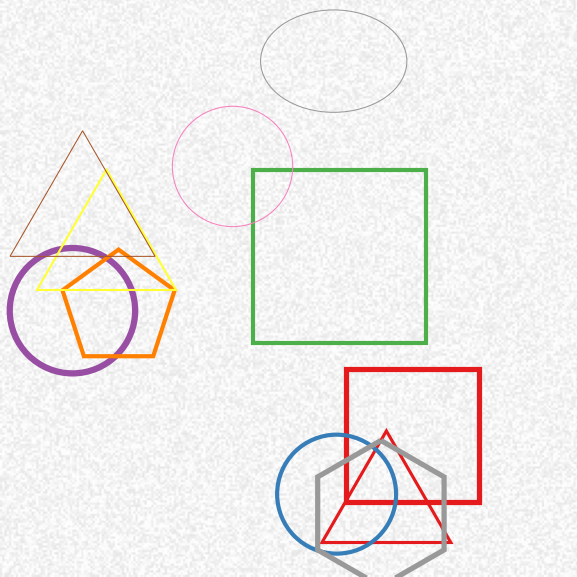[{"shape": "square", "thickness": 2.5, "radius": 0.58, "center": [0.715, 0.245]}, {"shape": "triangle", "thickness": 1.5, "radius": 0.64, "center": [0.669, 0.124]}, {"shape": "circle", "thickness": 2, "radius": 0.52, "center": [0.583, 0.143]}, {"shape": "square", "thickness": 2, "radius": 0.75, "center": [0.588, 0.556]}, {"shape": "circle", "thickness": 3, "radius": 0.54, "center": [0.125, 0.461]}, {"shape": "pentagon", "thickness": 2, "radius": 0.51, "center": [0.205, 0.465]}, {"shape": "triangle", "thickness": 1, "radius": 0.7, "center": [0.184, 0.566]}, {"shape": "triangle", "thickness": 0.5, "radius": 0.73, "center": [0.143, 0.628]}, {"shape": "circle", "thickness": 0.5, "radius": 0.52, "center": [0.403, 0.711]}, {"shape": "hexagon", "thickness": 2.5, "radius": 0.63, "center": [0.66, 0.11]}, {"shape": "oval", "thickness": 0.5, "radius": 0.63, "center": [0.578, 0.893]}]